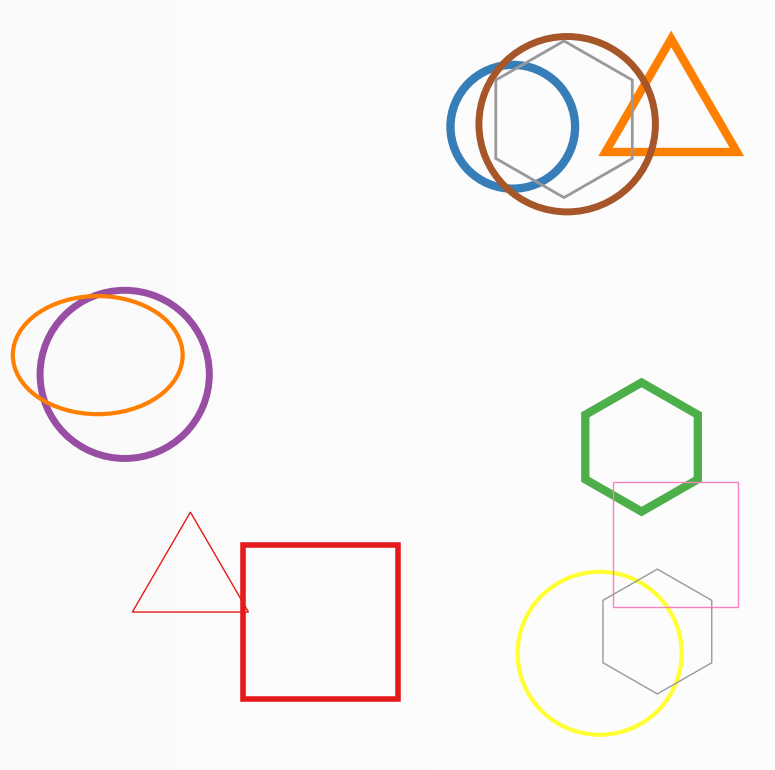[{"shape": "square", "thickness": 2, "radius": 0.5, "center": [0.414, 0.192]}, {"shape": "triangle", "thickness": 0.5, "radius": 0.43, "center": [0.246, 0.248]}, {"shape": "circle", "thickness": 3, "radius": 0.4, "center": [0.662, 0.835]}, {"shape": "hexagon", "thickness": 3, "radius": 0.42, "center": [0.828, 0.419]}, {"shape": "circle", "thickness": 2.5, "radius": 0.55, "center": [0.161, 0.514]}, {"shape": "oval", "thickness": 1.5, "radius": 0.55, "center": [0.126, 0.539]}, {"shape": "triangle", "thickness": 3, "radius": 0.49, "center": [0.866, 0.852]}, {"shape": "circle", "thickness": 1.5, "radius": 0.53, "center": [0.774, 0.152]}, {"shape": "circle", "thickness": 2.5, "radius": 0.57, "center": [0.732, 0.839]}, {"shape": "square", "thickness": 0.5, "radius": 0.4, "center": [0.872, 0.293]}, {"shape": "hexagon", "thickness": 0.5, "radius": 0.41, "center": [0.848, 0.18]}, {"shape": "hexagon", "thickness": 1, "radius": 0.51, "center": [0.728, 0.845]}]